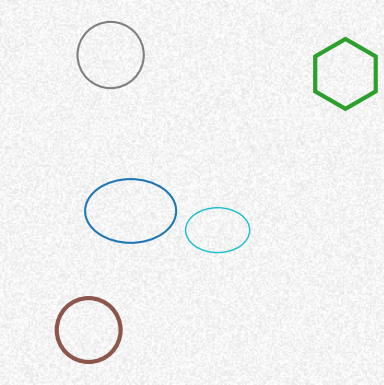[{"shape": "oval", "thickness": 1.5, "radius": 0.59, "center": [0.339, 0.452]}, {"shape": "hexagon", "thickness": 3, "radius": 0.45, "center": [0.897, 0.808]}, {"shape": "circle", "thickness": 3, "radius": 0.41, "center": [0.23, 0.143]}, {"shape": "circle", "thickness": 1.5, "radius": 0.43, "center": [0.287, 0.857]}, {"shape": "oval", "thickness": 1, "radius": 0.42, "center": [0.565, 0.402]}]